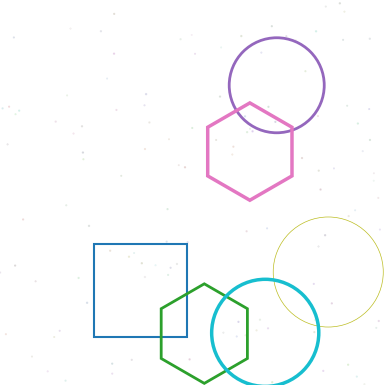[{"shape": "square", "thickness": 1.5, "radius": 0.6, "center": [0.366, 0.245]}, {"shape": "hexagon", "thickness": 2, "radius": 0.65, "center": [0.531, 0.134]}, {"shape": "circle", "thickness": 2, "radius": 0.62, "center": [0.719, 0.779]}, {"shape": "hexagon", "thickness": 2.5, "radius": 0.63, "center": [0.649, 0.606]}, {"shape": "circle", "thickness": 0.5, "radius": 0.71, "center": [0.853, 0.293]}, {"shape": "circle", "thickness": 2.5, "radius": 0.7, "center": [0.689, 0.135]}]